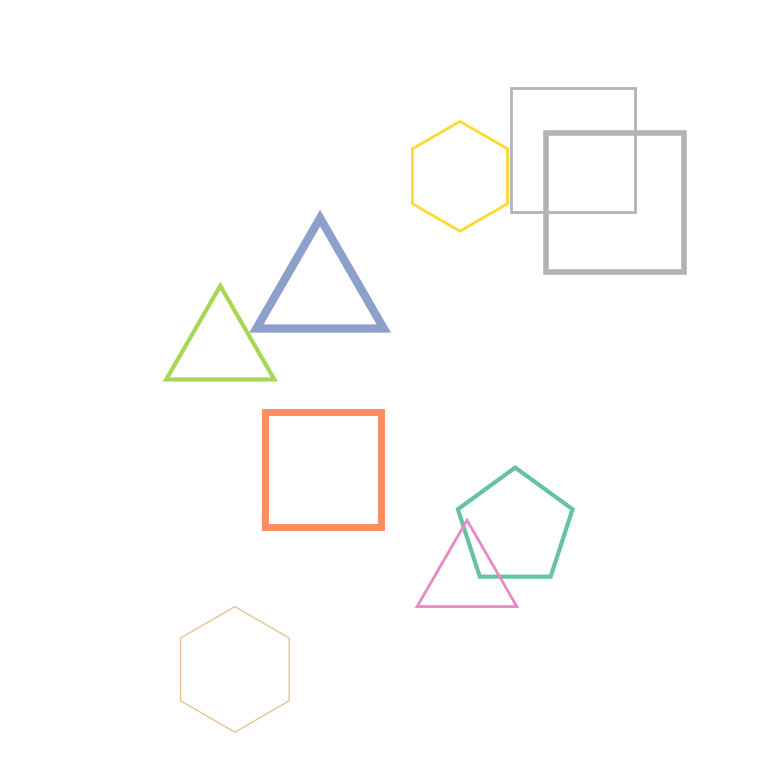[{"shape": "pentagon", "thickness": 1.5, "radius": 0.39, "center": [0.669, 0.314]}, {"shape": "square", "thickness": 2.5, "radius": 0.38, "center": [0.419, 0.39]}, {"shape": "triangle", "thickness": 3, "radius": 0.48, "center": [0.416, 0.621]}, {"shape": "triangle", "thickness": 1, "radius": 0.37, "center": [0.606, 0.25]}, {"shape": "triangle", "thickness": 1.5, "radius": 0.41, "center": [0.286, 0.548]}, {"shape": "hexagon", "thickness": 1, "radius": 0.36, "center": [0.597, 0.771]}, {"shape": "hexagon", "thickness": 0.5, "radius": 0.41, "center": [0.305, 0.131]}, {"shape": "square", "thickness": 1, "radius": 0.4, "center": [0.744, 0.805]}, {"shape": "square", "thickness": 2, "radius": 0.45, "center": [0.799, 0.737]}]